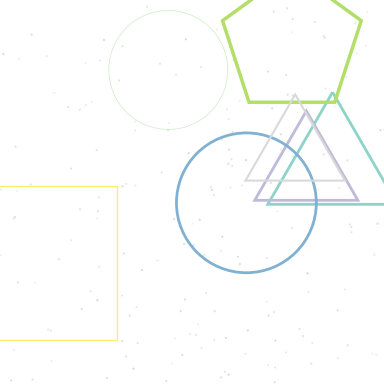[{"shape": "triangle", "thickness": 2, "radius": 0.97, "center": [0.864, 0.566]}, {"shape": "triangle", "thickness": 2, "radius": 0.77, "center": [0.796, 0.557]}, {"shape": "circle", "thickness": 2, "radius": 0.91, "center": [0.64, 0.473]}, {"shape": "pentagon", "thickness": 2.5, "radius": 0.95, "center": [0.758, 0.888]}, {"shape": "triangle", "thickness": 1.5, "radius": 0.75, "center": [0.767, 0.605]}, {"shape": "circle", "thickness": 0.5, "radius": 0.77, "center": [0.437, 0.818]}, {"shape": "square", "thickness": 1, "radius": 0.99, "center": [0.106, 0.317]}]